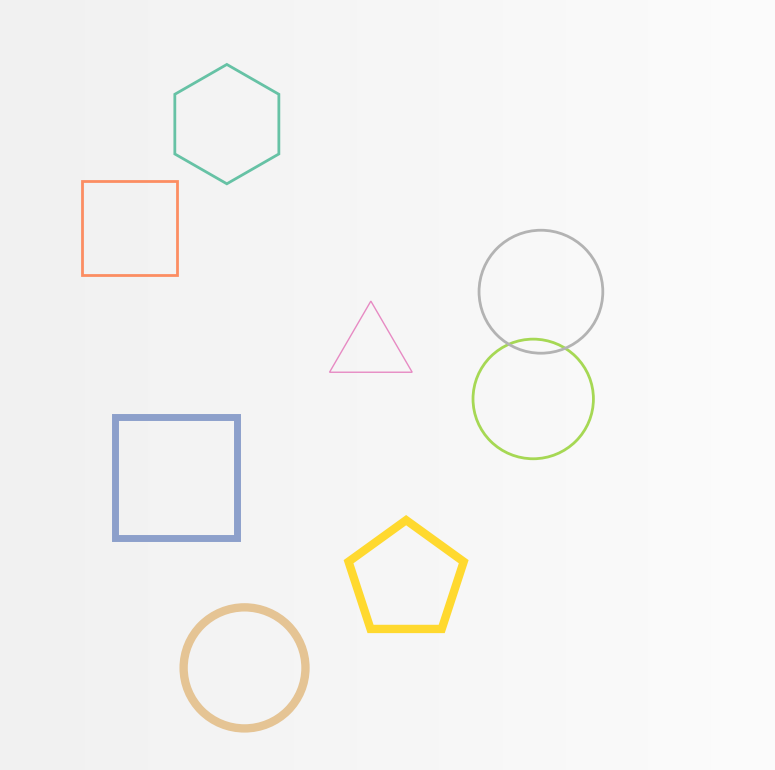[{"shape": "hexagon", "thickness": 1, "radius": 0.39, "center": [0.293, 0.839]}, {"shape": "square", "thickness": 1, "radius": 0.31, "center": [0.167, 0.704]}, {"shape": "square", "thickness": 2.5, "radius": 0.39, "center": [0.227, 0.38]}, {"shape": "triangle", "thickness": 0.5, "radius": 0.31, "center": [0.479, 0.547]}, {"shape": "circle", "thickness": 1, "radius": 0.39, "center": [0.688, 0.482]}, {"shape": "pentagon", "thickness": 3, "radius": 0.39, "center": [0.524, 0.246]}, {"shape": "circle", "thickness": 3, "radius": 0.39, "center": [0.316, 0.133]}, {"shape": "circle", "thickness": 1, "radius": 0.4, "center": [0.698, 0.621]}]